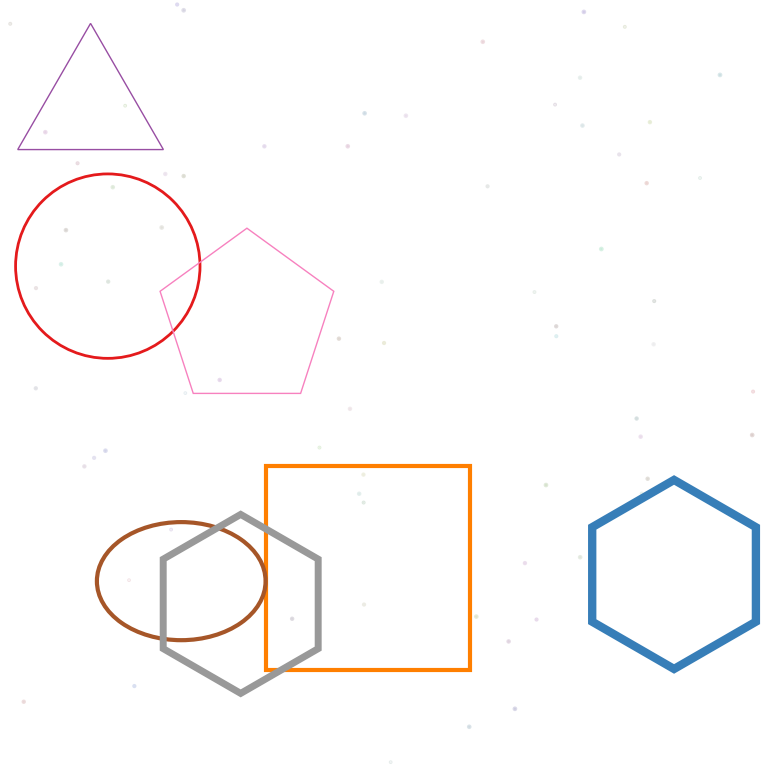[{"shape": "circle", "thickness": 1, "radius": 0.6, "center": [0.14, 0.654]}, {"shape": "hexagon", "thickness": 3, "radius": 0.61, "center": [0.875, 0.254]}, {"shape": "triangle", "thickness": 0.5, "radius": 0.55, "center": [0.118, 0.86]}, {"shape": "square", "thickness": 1.5, "radius": 0.66, "center": [0.478, 0.262]}, {"shape": "oval", "thickness": 1.5, "radius": 0.55, "center": [0.235, 0.245]}, {"shape": "pentagon", "thickness": 0.5, "radius": 0.59, "center": [0.321, 0.585]}, {"shape": "hexagon", "thickness": 2.5, "radius": 0.58, "center": [0.313, 0.216]}]